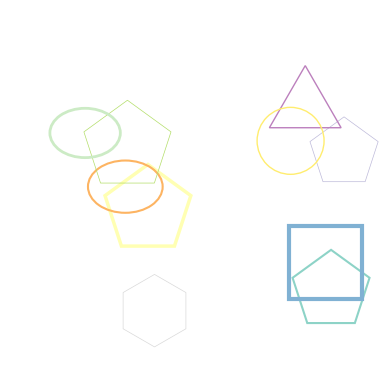[{"shape": "pentagon", "thickness": 1.5, "radius": 0.53, "center": [0.86, 0.246]}, {"shape": "pentagon", "thickness": 2.5, "radius": 0.59, "center": [0.384, 0.456]}, {"shape": "pentagon", "thickness": 0.5, "radius": 0.47, "center": [0.894, 0.603]}, {"shape": "square", "thickness": 3, "radius": 0.48, "center": [0.845, 0.319]}, {"shape": "oval", "thickness": 1.5, "radius": 0.48, "center": [0.325, 0.515]}, {"shape": "pentagon", "thickness": 0.5, "radius": 0.59, "center": [0.331, 0.621]}, {"shape": "hexagon", "thickness": 0.5, "radius": 0.47, "center": [0.401, 0.193]}, {"shape": "triangle", "thickness": 1, "radius": 0.54, "center": [0.793, 0.722]}, {"shape": "oval", "thickness": 2, "radius": 0.46, "center": [0.221, 0.655]}, {"shape": "circle", "thickness": 1, "radius": 0.43, "center": [0.755, 0.634]}]